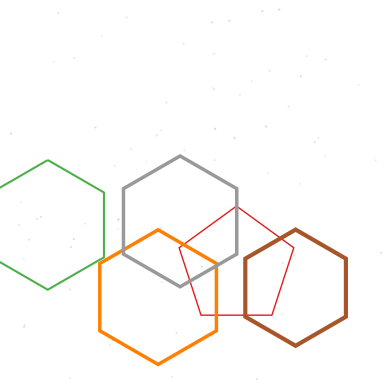[{"shape": "pentagon", "thickness": 1, "radius": 0.78, "center": [0.614, 0.308]}, {"shape": "hexagon", "thickness": 1.5, "radius": 0.84, "center": [0.124, 0.416]}, {"shape": "hexagon", "thickness": 2.5, "radius": 0.87, "center": [0.411, 0.228]}, {"shape": "hexagon", "thickness": 3, "radius": 0.75, "center": [0.768, 0.253]}, {"shape": "hexagon", "thickness": 2.5, "radius": 0.85, "center": [0.468, 0.425]}]